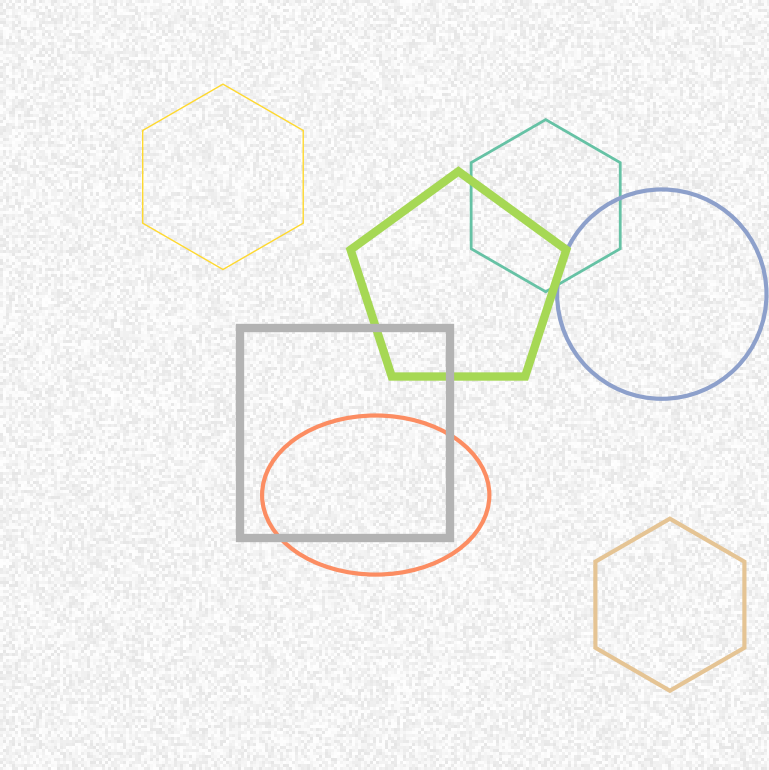[{"shape": "hexagon", "thickness": 1, "radius": 0.56, "center": [0.709, 0.733]}, {"shape": "oval", "thickness": 1.5, "radius": 0.74, "center": [0.488, 0.357]}, {"shape": "circle", "thickness": 1.5, "radius": 0.68, "center": [0.86, 0.618]}, {"shape": "pentagon", "thickness": 3, "radius": 0.74, "center": [0.595, 0.63]}, {"shape": "hexagon", "thickness": 0.5, "radius": 0.6, "center": [0.29, 0.77]}, {"shape": "hexagon", "thickness": 1.5, "radius": 0.56, "center": [0.87, 0.215]}, {"shape": "square", "thickness": 3, "radius": 0.68, "center": [0.448, 0.438]}]